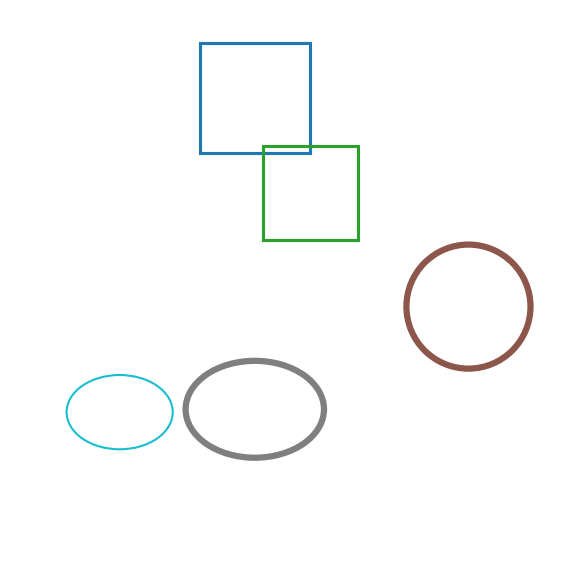[{"shape": "square", "thickness": 1.5, "radius": 0.48, "center": [0.442, 0.829]}, {"shape": "square", "thickness": 1.5, "radius": 0.41, "center": [0.538, 0.665]}, {"shape": "circle", "thickness": 3, "radius": 0.54, "center": [0.811, 0.468]}, {"shape": "oval", "thickness": 3, "radius": 0.6, "center": [0.441, 0.29]}, {"shape": "oval", "thickness": 1, "radius": 0.46, "center": [0.207, 0.285]}]